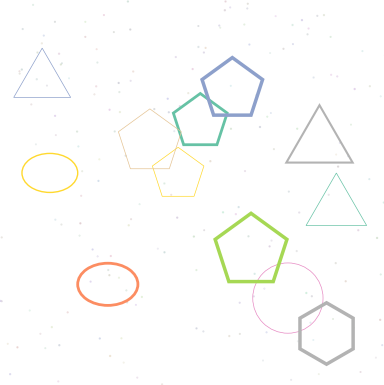[{"shape": "triangle", "thickness": 0.5, "radius": 0.45, "center": [0.874, 0.46]}, {"shape": "pentagon", "thickness": 2, "radius": 0.37, "center": [0.52, 0.684]}, {"shape": "oval", "thickness": 2, "radius": 0.39, "center": [0.28, 0.262]}, {"shape": "pentagon", "thickness": 2.5, "radius": 0.41, "center": [0.603, 0.768]}, {"shape": "triangle", "thickness": 0.5, "radius": 0.43, "center": [0.11, 0.79]}, {"shape": "circle", "thickness": 0.5, "radius": 0.46, "center": [0.748, 0.226]}, {"shape": "pentagon", "thickness": 2.5, "radius": 0.49, "center": [0.652, 0.348]}, {"shape": "pentagon", "thickness": 0.5, "radius": 0.35, "center": [0.463, 0.547]}, {"shape": "oval", "thickness": 1, "radius": 0.36, "center": [0.129, 0.551]}, {"shape": "pentagon", "thickness": 0.5, "radius": 0.43, "center": [0.389, 0.631]}, {"shape": "triangle", "thickness": 1.5, "radius": 0.5, "center": [0.83, 0.627]}, {"shape": "hexagon", "thickness": 2.5, "radius": 0.4, "center": [0.848, 0.134]}]